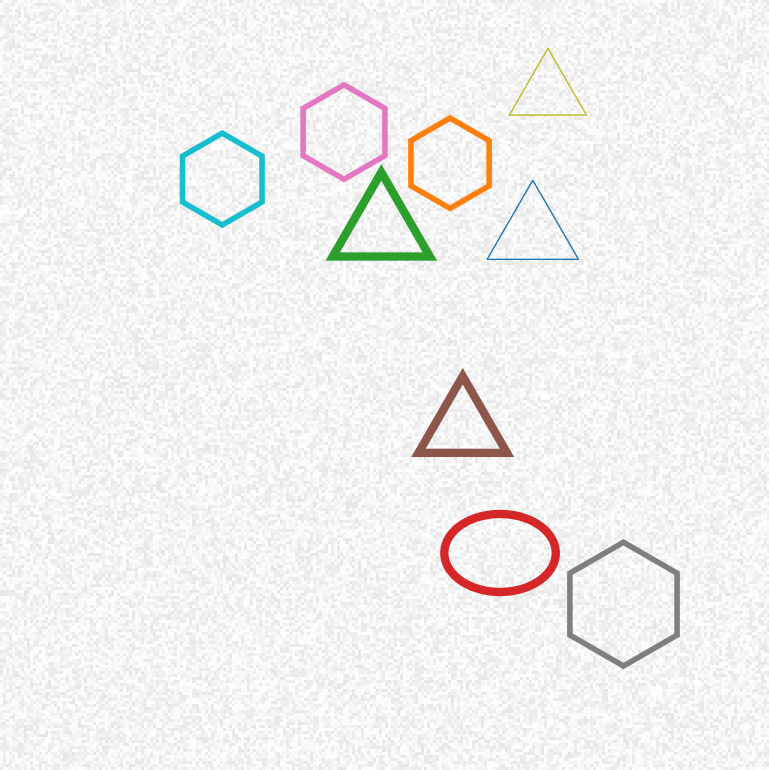[{"shape": "triangle", "thickness": 0.5, "radius": 0.34, "center": [0.692, 0.697]}, {"shape": "hexagon", "thickness": 2, "radius": 0.29, "center": [0.584, 0.788]}, {"shape": "triangle", "thickness": 3, "radius": 0.36, "center": [0.495, 0.703]}, {"shape": "oval", "thickness": 3, "radius": 0.36, "center": [0.649, 0.282]}, {"shape": "triangle", "thickness": 3, "radius": 0.33, "center": [0.601, 0.445]}, {"shape": "hexagon", "thickness": 2, "radius": 0.31, "center": [0.447, 0.829]}, {"shape": "hexagon", "thickness": 2, "radius": 0.4, "center": [0.81, 0.215]}, {"shape": "triangle", "thickness": 0.5, "radius": 0.29, "center": [0.712, 0.879]}, {"shape": "hexagon", "thickness": 2, "radius": 0.3, "center": [0.289, 0.767]}]